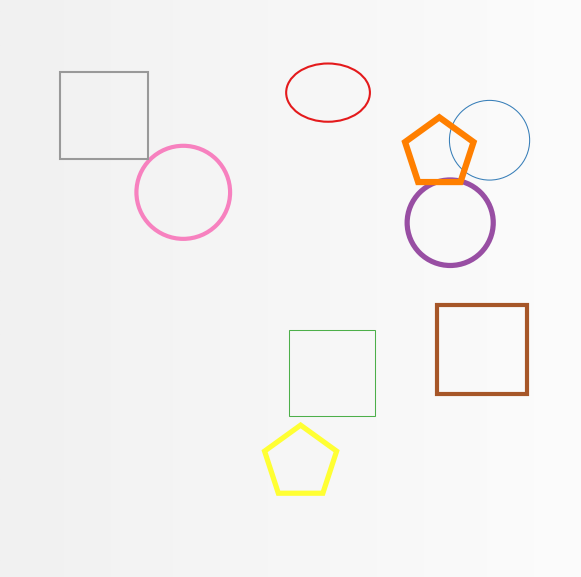[{"shape": "oval", "thickness": 1, "radius": 0.36, "center": [0.564, 0.839]}, {"shape": "circle", "thickness": 0.5, "radius": 0.35, "center": [0.842, 0.756]}, {"shape": "square", "thickness": 0.5, "radius": 0.37, "center": [0.572, 0.353]}, {"shape": "circle", "thickness": 2.5, "radius": 0.37, "center": [0.775, 0.613]}, {"shape": "pentagon", "thickness": 3, "radius": 0.31, "center": [0.756, 0.734]}, {"shape": "pentagon", "thickness": 2.5, "radius": 0.33, "center": [0.517, 0.198]}, {"shape": "square", "thickness": 2, "radius": 0.39, "center": [0.829, 0.394]}, {"shape": "circle", "thickness": 2, "radius": 0.4, "center": [0.315, 0.666]}, {"shape": "square", "thickness": 1, "radius": 0.38, "center": [0.179, 0.799]}]